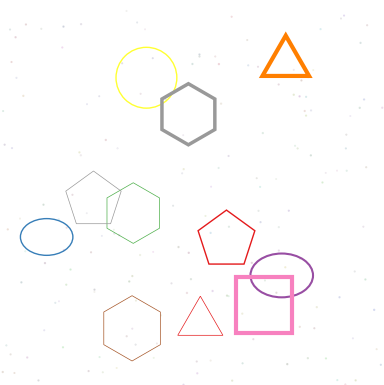[{"shape": "pentagon", "thickness": 1, "radius": 0.39, "center": [0.588, 0.377]}, {"shape": "triangle", "thickness": 0.5, "radius": 0.34, "center": [0.52, 0.163]}, {"shape": "oval", "thickness": 1, "radius": 0.34, "center": [0.121, 0.384]}, {"shape": "hexagon", "thickness": 0.5, "radius": 0.39, "center": [0.346, 0.447]}, {"shape": "oval", "thickness": 1.5, "radius": 0.41, "center": [0.732, 0.285]}, {"shape": "triangle", "thickness": 3, "radius": 0.35, "center": [0.742, 0.838]}, {"shape": "circle", "thickness": 1, "radius": 0.39, "center": [0.38, 0.798]}, {"shape": "hexagon", "thickness": 0.5, "radius": 0.42, "center": [0.343, 0.147]}, {"shape": "square", "thickness": 3, "radius": 0.36, "center": [0.686, 0.208]}, {"shape": "pentagon", "thickness": 0.5, "radius": 0.38, "center": [0.243, 0.48]}, {"shape": "hexagon", "thickness": 2.5, "radius": 0.4, "center": [0.489, 0.703]}]